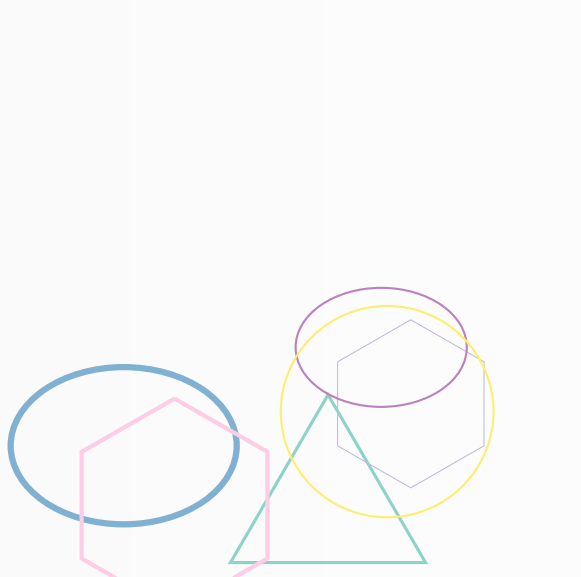[{"shape": "triangle", "thickness": 1.5, "radius": 0.97, "center": [0.564, 0.122]}, {"shape": "hexagon", "thickness": 0.5, "radius": 0.73, "center": [0.707, 0.3]}, {"shape": "oval", "thickness": 3, "radius": 0.97, "center": [0.213, 0.227]}, {"shape": "hexagon", "thickness": 2, "radius": 0.92, "center": [0.3, 0.124]}, {"shape": "oval", "thickness": 1, "radius": 0.74, "center": [0.656, 0.398]}, {"shape": "circle", "thickness": 1, "radius": 0.91, "center": [0.666, 0.286]}]